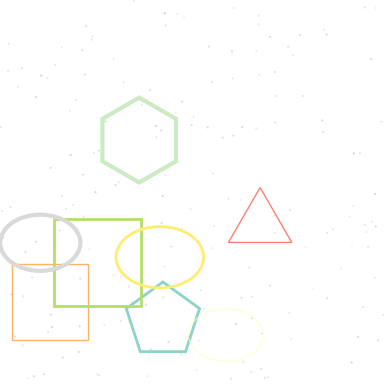[{"shape": "pentagon", "thickness": 2, "radius": 0.5, "center": [0.423, 0.168]}, {"shape": "oval", "thickness": 0.5, "radius": 0.48, "center": [0.587, 0.13]}, {"shape": "triangle", "thickness": 1, "radius": 0.48, "center": [0.676, 0.418]}, {"shape": "square", "thickness": 1, "radius": 0.49, "center": [0.13, 0.215]}, {"shape": "square", "thickness": 2, "radius": 0.57, "center": [0.253, 0.318]}, {"shape": "oval", "thickness": 3, "radius": 0.52, "center": [0.105, 0.369]}, {"shape": "hexagon", "thickness": 3, "radius": 0.55, "center": [0.362, 0.636]}, {"shape": "oval", "thickness": 2, "radius": 0.57, "center": [0.415, 0.332]}]